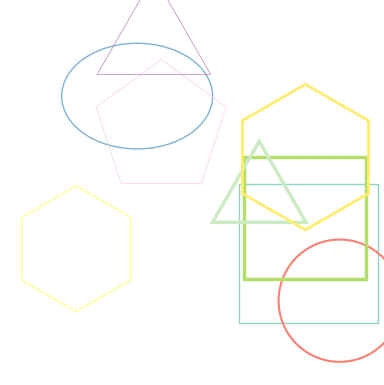[{"shape": "square", "thickness": 1, "radius": 0.9, "center": [0.801, 0.342]}, {"shape": "hexagon", "thickness": 1.5, "radius": 0.82, "center": [0.198, 0.354]}, {"shape": "circle", "thickness": 1.5, "radius": 0.79, "center": [0.882, 0.219]}, {"shape": "oval", "thickness": 1, "radius": 0.98, "center": [0.356, 0.75]}, {"shape": "square", "thickness": 2.5, "radius": 0.79, "center": [0.792, 0.433]}, {"shape": "pentagon", "thickness": 0.5, "radius": 0.89, "center": [0.419, 0.667]}, {"shape": "triangle", "thickness": 0.5, "radius": 0.85, "center": [0.4, 0.892]}, {"shape": "triangle", "thickness": 2.5, "radius": 0.7, "center": [0.673, 0.493]}, {"shape": "hexagon", "thickness": 2, "radius": 0.95, "center": [0.793, 0.592]}]